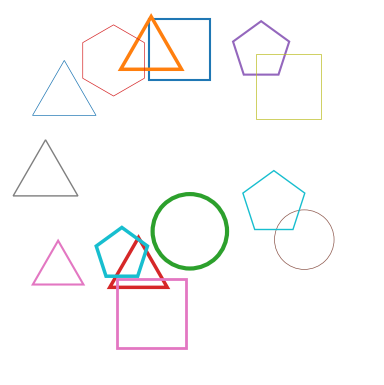[{"shape": "triangle", "thickness": 0.5, "radius": 0.48, "center": [0.167, 0.748]}, {"shape": "square", "thickness": 1.5, "radius": 0.4, "center": [0.466, 0.871]}, {"shape": "triangle", "thickness": 2.5, "radius": 0.46, "center": [0.393, 0.866]}, {"shape": "circle", "thickness": 3, "radius": 0.48, "center": [0.493, 0.399]}, {"shape": "triangle", "thickness": 2.5, "radius": 0.43, "center": [0.36, 0.297]}, {"shape": "hexagon", "thickness": 0.5, "radius": 0.46, "center": [0.295, 0.843]}, {"shape": "pentagon", "thickness": 1.5, "radius": 0.38, "center": [0.678, 0.868]}, {"shape": "circle", "thickness": 0.5, "radius": 0.39, "center": [0.79, 0.378]}, {"shape": "square", "thickness": 2, "radius": 0.44, "center": [0.394, 0.186]}, {"shape": "triangle", "thickness": 1.5, "radius": 0.38, "center": [0.151, 0.299]}, {"shape": "triangle", "thickness": 1, "radius": 0.49, "center": [0.118, 0.54]}, {"shape": "square", "thickness": 0.5, "radius": 0.42, "center": [0.75, 0.776]}, {"shape": "pentagon", "thickness": 2.5, "radius": 0.35, "center": [0.317, 0.339]}, {"shape": "pentagon", "thickness": 1, "radius": 0.42, "center": [0.711, 0.472]}]